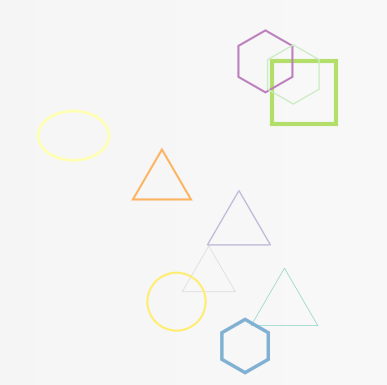[{"shape": "triangle", "thickness": 0.5, "radius": 0.5, "center": [0.734, 0.204]}, {"shape": "oval", "thickness": 2, "radius": 0.46, "center": [0.19, 0.648]}, {"shape": "triangle", "thickness": 1, "radius": 0.47, "center": [0.617, 0.411]}, {"shape": "hexagon", "thickness": 2.5, "radius": 0.35, "center": [0.632, 0.101]}, {"shape": "triangle", "thickness": 1.5, "radius": 0.43, "center": [0.418, 0.525]}, {"shape": "square", "thickness": 3, "radius": 0.41, "center": [0.784, 0.76]}, {"shape": "triangle", "thickness": 0.5, "radius": 0.4, "center": [0.539, 0.282]}, {"shape": "hexagon", "thickness": 1.5, "radius": 0.4, "center": [0.685, 0.841]}, {"shape": "hexagon", "thickness": 1, "radius": 0.38, "center": [0.757, 0.807]}, {"shape": "circle", "thickness": 1.5, "radius": 0.38, "center": [0.456, 0.216]}]